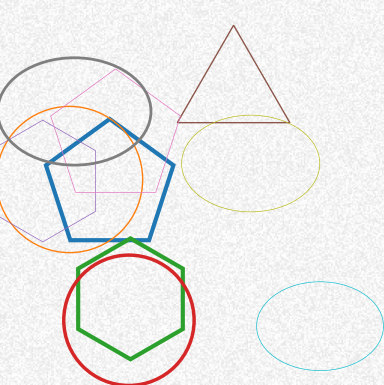[{"shape": "pentagon", "thickness": 3, "radius": 0.87, "center": [0.285, 0.517]}, {"shape": "circle", "thickness": 1, "radius": 0.95, "center": [0.181, 0.534]}, {"shape": "hexagon", "thickness": 3, "radius": 0.78, "center": [0.339, 0.224]}, {"shape": "circle", "thickness": 2.5, "radius": 0.85, "center": [0.335, 0.168]}, {"shape": "hexagon", "thickness": 0.5, "radius": 0.79, "center": [0.111, 0.53]}, {"shape": "triangle", "thickness": 1, "radius": 0.84, "center": [0.607, 0.766]}, {"shape": "pentagon", "thickness": 0.5, "radius": 0.89, "center": [0.3, 0.644]}, {"shape": "oval", "thickness": 2, "radius": 1.0, "center": [0.193, 0.711]}, {"shape": "oval", "thickness": 0.5, "radius": 0.9, "center": [0.651, 0.575]}, {"shape": "oval", "thickness": 0.5, "radius": 0.82, "center": [0.831, 0.153]}]